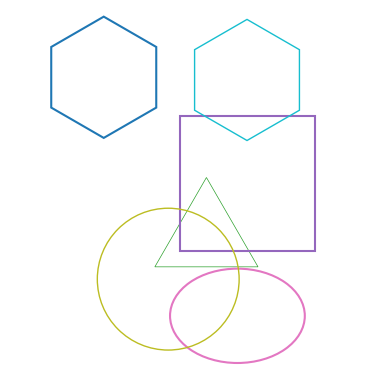[{"shape": "hexagon", "thickness": 1.5, "radius": 0.79, "center": [0.269, 0.799]}, {"shape": "triangle", "thickness": 0.5, "radius": 0.77, "center": [0.536, 0.384]}, {"shape": "square", "thickness": 1.5, "radius": 0.88, "center": [0.642, 0.524]}, {"shape": "oval", "thickness": 1.5, "radius": 0.88, "center": [0.617, 0.18]}, {"shape": "circle", "thickness": 1, "radius": 0.92, "center": [0.437, 0.275]}, {"shape": "hexagon", "thickness": 1, "radius": 0.79, "center": [0.642, 0.792]}]